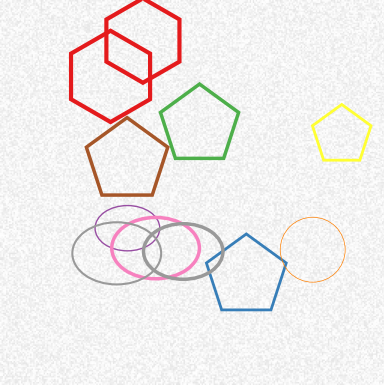[{"shape": "hexagon", "thickness": 3, "radius": 0.55, "center": [0.371, 0.895]}, {"shape": "hexagon", "thickness": 3, "radius": 0.59, "center": [0.287, 0.802]}, {"shape": "pentagon", "thickness": 2, "radius": 0.55, "center": [0.64, 0.283]}, {"shape": "pentagon", "thickness": 2.5, "radius": 0.53, "center": [0.518, 0.675]}, {"shape": "oval", "thickness": 1, "radius": 0.42, "center": [0.331, 0.407]}, {"shape": "circle", "thickness": 0.5, "radius": 0.42, "center": [0.812, 0.351]}, {"shape": "pentagon", "thickness": 2, "radius": 0.4, "center": [0.888, 0.649]}, {"shape": "pentagon", "thickness": 2.5, "radius": 0.56, "center": [0.33, 0.583]}, {"shape": "oval", "thickness": 2.5, "radius": 0.57, "center": [0.404, 0.356]}, {"shape": "oval", "thickness": 2.5, "radius": 0.52, "center": [0.476, 0.347]}, {"shape": "oval", "thickness": 1.5, "radius": 0.58, "center": [0.303, 0.342]}]